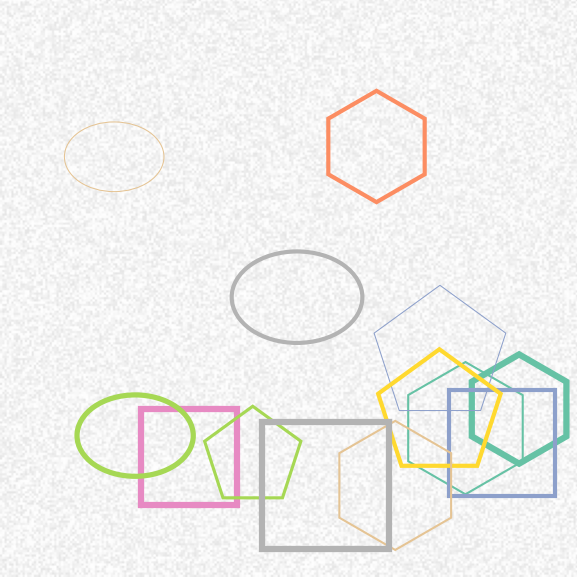[{"shape": "hexagon", "thickness": 3, "radius": 0.47, "center": [0.899, 0.291]}, {"shape": "hexagon", "thickness": 1, "radius": 0.57, "center": [0.806, 0.258]}, {"shape": "hexagon", "thickness": 2, "radius": 0.48, "center": [0.652, 0.745]}, {"shape": "square", "thickness": 2, "radius": 0.46, "center": [0.87, 0.232]}, {"shape": "pentagon", "thickness": 0.5, "radius": 0.6, "center": [0.762, 0.385]}, {"shape": "square", "thickness": 3, "radius": 0.42, "center": [0.327, 0.207]}, {"shape": "oval", "thickness": 2.5, "radius": 0.5, "center": [0.234, 0.245]}, {"shape": "pentagon", "thickness": 1.5, "radius": 0.44, "center": [0.438, 0.208]}, {"shape": "pentagon", "thickness": 2, "radius": 0.56, "center": [0.761, 0.283]}, {"shape": "hexagon", "thickness": 1, "radius": 0.56, "center": [0.684, 0.159]}, {"shape": "oval", "thickness": 0.5, "radius": 0.43, "center": [0.198, 0.728]}, {"shape": "square", "thickness": 3, "radius": 0.55, "center": [0.563, 0.159]}, {"shape": "oval", "thickness": 2, "radius": 0.57, "center": [0.514, 0.485]}]